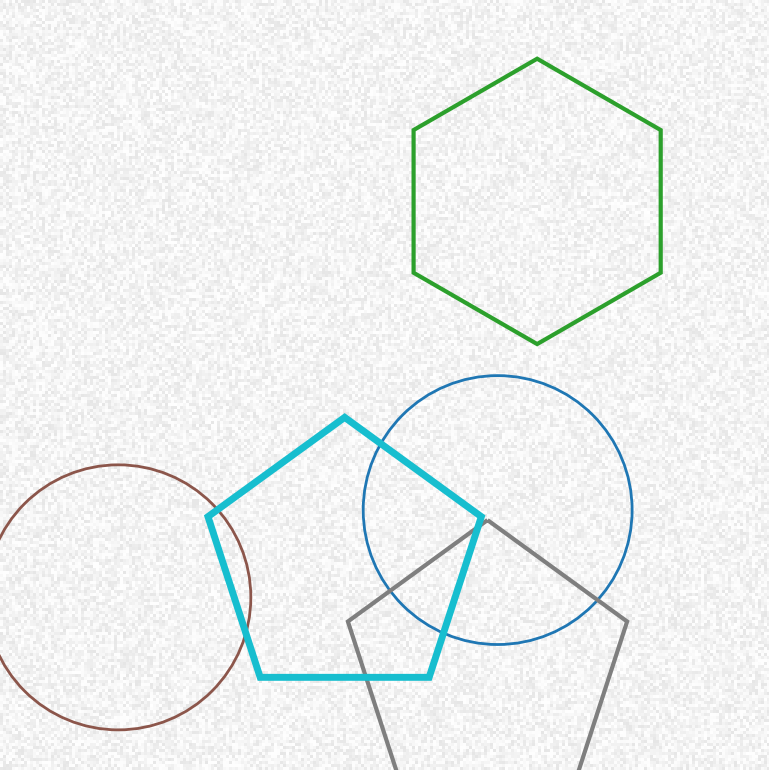[{"shape": "circle", "thickness": 1, "radius": 0.87, "center": [0.646, 0.338]}, {"shape": "hexagon", "thickness": 1.5, "radius": 0.93, "center": [0.698, 0.738]}, {"shape": "circle", "thickness": 1, "radius": 0.86, "center": [0.154, 0.224]}, {"shape": "pentagon", "thickness": 1.5, "radius": 0.95, "center": [0.633, 0.134]}, {"shape": "pentagon", "thickness": 2.5, "radius": 0.93, "center": [0.448, 0.271]}]